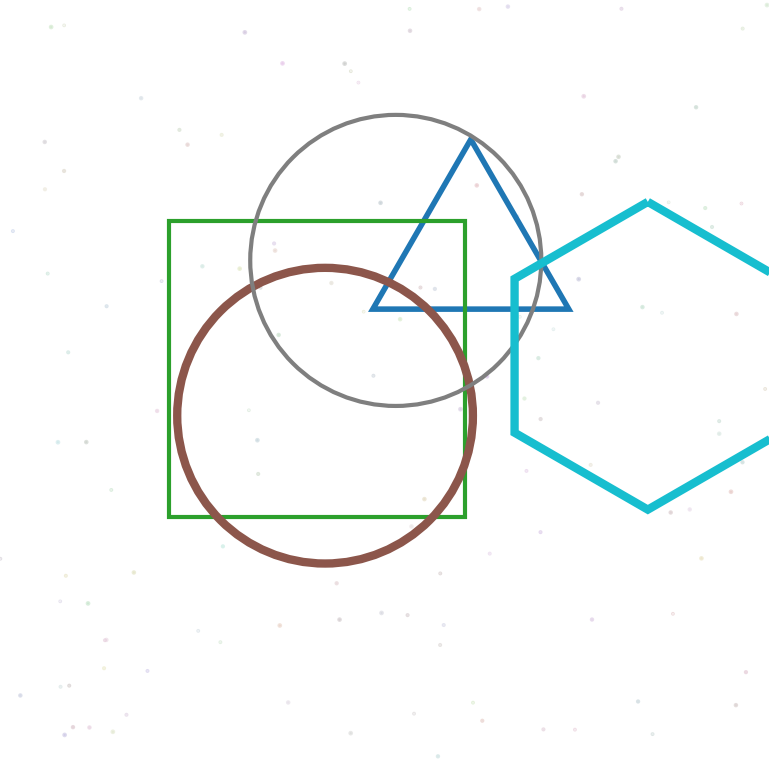[{"shape": "triangle", "thickness": 2, "radius": 0.73, "center": [0.611, 0.672]}, {"shape": "square", "thickness": 1.5, "radius": 0.96, "center": [0.412, 0.521]}, {"shape": "circle", "thickness": 3, "radius": 0.96, "center": [0.422, 0.46]}, {"shape": "circle", "thickness": 1.5, "radius": 0.95, "center": [0.514, 0.662]}, {"shape": "hexagon", "thickness": 3, "radius": 1.0, "center": [0.841, 0.538]}]